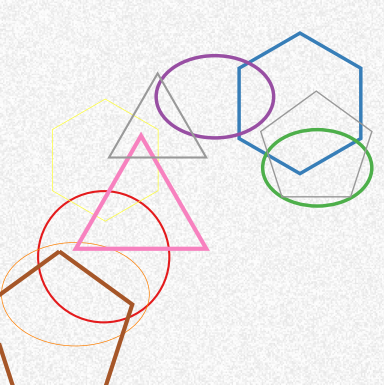[{"shape": "circle", "thickness": 1.5, "radius": 0.85, "center": [0.269, 0.333]}, {"shape": "hexagon", "thickness": 2.5, "radius": 0.91, "center": [0.779, 0.732]}, {"shape": "oval", "thickness": 2.5, "radius": 0.71, "center": [0.824, 0.564]}, {"shape": "oval", "thickness": 2.5, "radius": 0.76, "center": [0.558, 0.749]}, {"shape": "oval", "thickness": 0.5, "radius": 0.96, "center": [0.196, 0.236]}, {"shape": "hexagon", "thickness": 0.5, "radius": 0.79, "center": [0.273, 0.584]}, {"shape": "pentagon", "thickness": 3, "radius": 1.0, "center": [0.154, 0.148]}, {"shape": "triangle", "thickness": 3, "radius": 0.98, "center": [0.366, 0.452]}, {"shape": "pentagon", "thickness": 1, "radius": 0.76, "center": [0.822, 0.612]}, {"shape": "triangle", "thickness": 1.5, "radius": 0.73, "center": [0.409, 0.664]}]